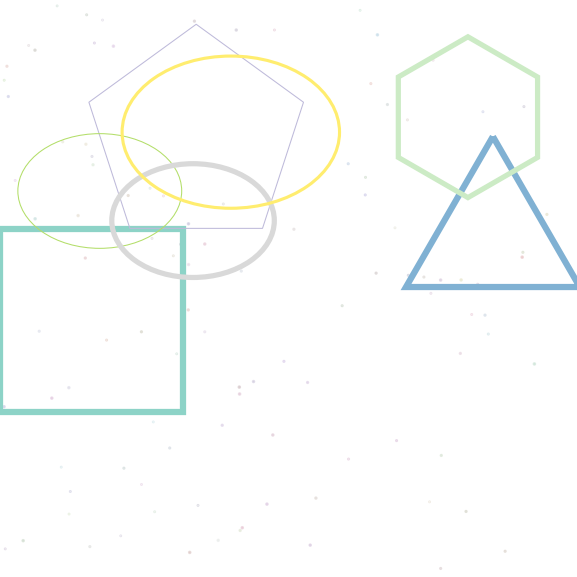[{"shape": "square", "thickness": 3, "radius": 0.79, "center": [0.159, 0.445]}, {"shape": "pentagon", "thickness": 0.5, "radius": 0.98, "center": [0.34, 0.762]}, {"shape": "triangle", "thickness": 3, "radius": 0.87, "center": [0.853, 0.589]}, {"shape": "oval", "thickness": 0.5, "radius": 0.71, "center": [0.173, 0.668]}, {"shape": "oval", "thickness": 2.5, "radius": 0.7, "center": [0.334, 0.617]}, {"shape": "hexagon", "thickness": 2.5, "radius": 0.7, "center": [0.81, 0.796]}, {"shape": "oval", "thickness": 1.5, "radius": 0.94, "center": [0.4, 0.77]}]